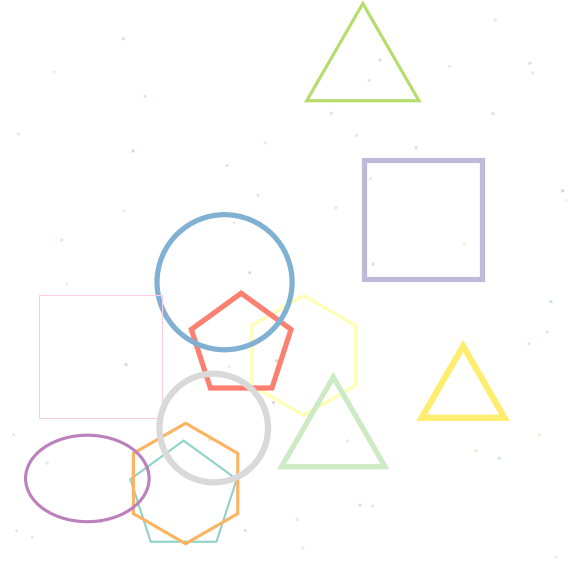[{"shape": "pentagon", "thickness": 1, "radius": 0.48, "center": [0.318, 0.139]}, {"shape": "hexagon", "thickness": 1.5, "radius": 0.52, "center": [0.526, 0.384]}, {"shape": "square", "thickness": 2.5, "radius": 0.51, "center": [0.733, 0.619]}, {"shape": "pentagon", "thickness": 2.5, "radius": 0.45, "center": [0.418, 0.401]}, {"shape": "circle", "thickness": 2.5, "radius": 0.58, "center": [0.389, 0.51]}, {"shape": "hexagon", "thickness": 1.5, "radius": 0.52, "center": [0.321, 0.162]}, {"shape": "triangle", "thickness": 1.5, "radius": 0.56, "center": [0.628, 0.881]}, {"shape": "square", "thickness": 0.5, "radius": 0.53, "center": [0.174, 0.382]}, {"shape": "circle", "thickness": 3, "radius": 0.47, "center": [0.37, 0.258]}, {"shape": "oval", "thickness": 1.5, "radius": 0.53, "center": [0.151, 0.171]}, {"shape": "triangle", "thickness": 2.5, "radius": 0.52, "center": [0.577, 0.243]}, {"shape": "triangle", "thickness": 3, "radius": 0.41, "center": [0.802, 0.317]}]